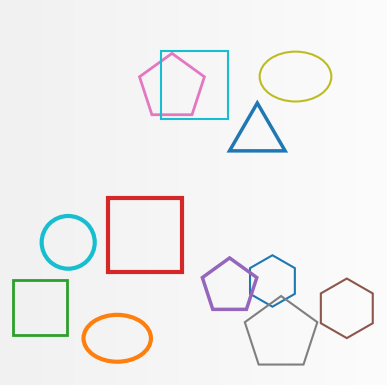[{"shape": "hexagon", "thickness": 1.5, "radius": 0.33, "center": [0.703, 0.27]}, {"shape": "triangle", "thickness": 2.5, "radius": 0.41, "center": [0.664, 0.65]}, {"shape": "oval", "thickness": 3, "radius": 0.43, "center": [0.303, 0.121]}, {"shape": "square", "thickness": 2, "radius": 0.35, "center": [0.103, 0.202]}, {"shape": "square", "thickness": 3, "radius": 0.48, "center": [0.375, 0.39]}, {"shape": "pentagon", "thickness": 2.5, "radius": 0.37, "center": [0.592, 0.256]}, {"shape": "hexagon", "thickness": 1.5, "radius": 0.39, "center": [0.895, 0.199]}, {"shape": "pentagon", "thickness": 2, "radius": 0.44, "center": [0.444, 0.773]}, {"shape": "pentagon", "thickness": 1.5, "radius": 0.49, "center": [0.725, 0.133]}, {"shape": "oval", "thickness": 1.5, "radius": 0.46, "center": [0.763, 0.801]}, {"shape": "circle", "thickness": 3, "radius": 0.34, "center": [0.176, 0.371]}, {"shape": "square", "thickness": 1.5, "radius": 0.44, "center": [0.502, 0.78]}]